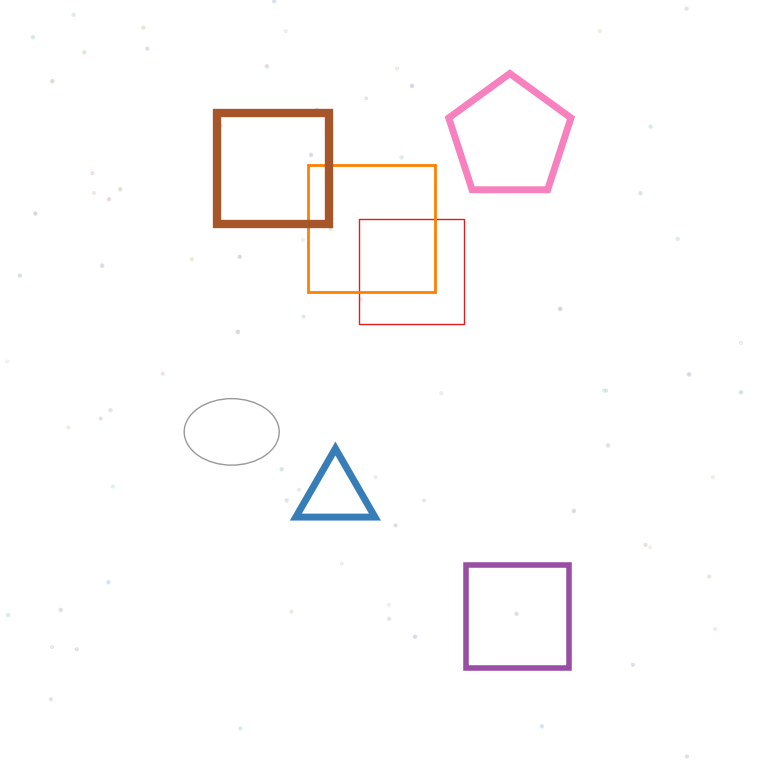[{"shape": "square", "thickness": 0.5, "radius": 0.34, "center": [0.535, 0.647]}, {"shape": "triangle", "thickness": 2.5, "radius": 0.3, "center": [0.436, 0.358]}, {"shape": "square", "thickness": 2, "radius": 0.34, "center": [0.672, 0.199]}, {"shape": "square", "thickness": 1, "radius": 0.41, "center": [0.483, 0.703]}, {"shape": "square", "thickness": 3, "radius": 0.36, "center": [0.354, 0.781]}, {"shape": "pentagon", "thickness": 2.5, "radius": 0.42, "center": [0.662, 0.821]}, {"shape": "oval", "thickness": 0.5, "radius": 0.31, "center": [0.301, 0.439]}]